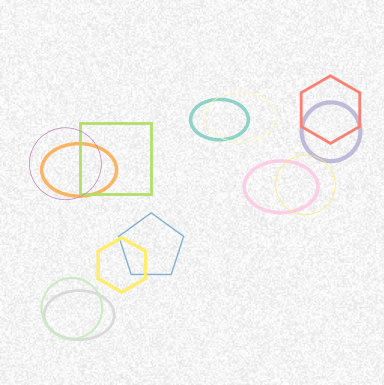[{"shape": "oval", "thickness": 2.5, "radius": 0.38, "center": [0.57, 0.689]}, {"shape": "oval", "thickness": 0.5, "radius": 0.46, "center": [0.624, 0.696]}, {"shape": "circle", "thickness": 3, "radius": 0.38, "center": [0.86, 0.658]}, {"shape": "hexagon", "thickness": 2, "radius": 0.44, "center": [0.858, 0.715]}, {"shape": "pentagon", "thickness": 1, "radius": 0.44, "center": [0.393, 0.359]}, {"shape": "oval", "thickness": 2.5, "radius": 0.49, "center": [0.205, 0.559]}, {"shape": "square", "thickness": 2, "radius": 0.46, "center": [0.3, 0.588]}, {"shape": "oval", "thickness": 2.5, "radius": 0.48, "center": [0.73, 0.515]}, {"shape": "oval", "thickness": 2, "radius": 0.46, "center": [0.206, 0.181]}, {"shape": "circle", "thickness": 0.5, "radius": 0.47, "center": [0.17, 0.575]}, {"shape": "circle", "thickness": 1.5, "radius": 0.39, "center": [0.187, 0.199]}, {"shape": "hexagon", "thickness": 2.5, "radius": 0.35, "center": [0.316, 0.312]}, {"shape": "circle", "thickness": 0.5, "radius": 0.39, "center": [0.793, 0.52]}]